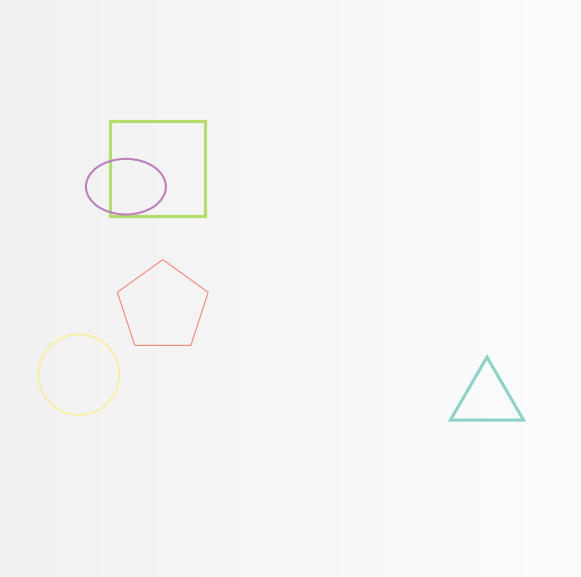[{"shape": "triangle", "thickness": 1.5, "radius": 0.36, "center": [0.838, 0.308]}, {"shape": "pentagon", "thickness": 0.5, "radius": 0.41, "center": [0.28, 0.468]}, {"shape": "square", "thickness": 1.5, "radius": 0.41, "center": [0.271, 0.708]}, {"shape": "oval", "thickness": 1, "radius": 0.34, "center": [0.217, 0.676]}, {"shape": "circle", "thickness": 0.5, "radius": 0.35, "center": [0.136, 0.35]}]